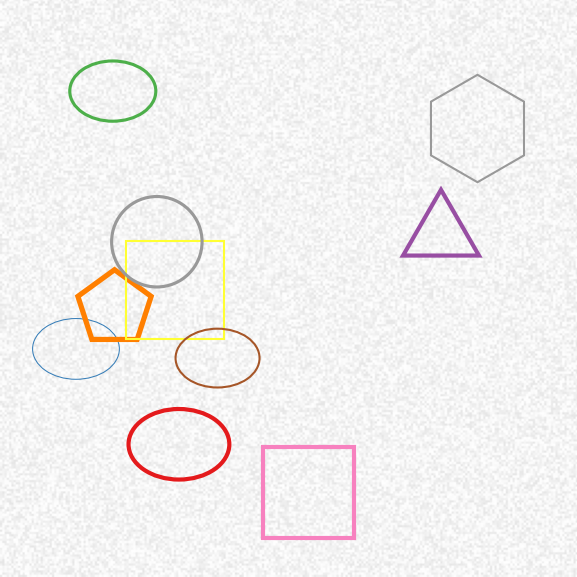[{"shape": "oval", "thickness": 2, "radius": 0.44, "center": [0.31, 0.23]}, {"shape": "oval", "thickness": 0.5, "radius": 0.38, "center": [0.132, 0.395]}, {"shape": "oval", "thickness": 1.5, "radius": 0.37, "center": [0.195, 0.841]}, {"shape": "triangle", "thickness": 2, "radius": 0.38, "center": [0.764, 0.595]}, {"shape": "pentagon", "thickness": 2.5, "radius": 0.33, "center": [0.198, 0.465]}, {"shape": "square", "thickness": 1, "radius": 0.42, "center": [0.303, 0.497]}, {"shape": "oval", "thickness": 1, "radius": 0.36, "center": [0.377, 0.379]}, {"shape": "square", "thickness": 2, "radius": 0.39, "center": [0.534, 0.147]}, {"shape": "hexagon", "thickness": 1, "radius": 0.47, "center": [0.827, 0.777]}, {"shape": "circle", "thickness": 1.5, "radius": 0.39, "center": [0.272, 0.581]}]